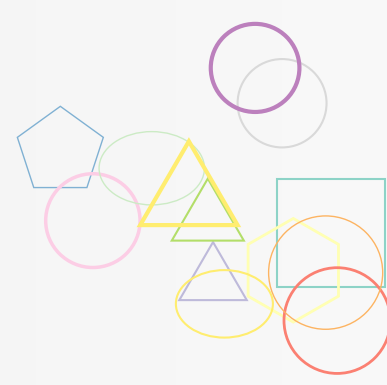[{"shape": "square", "thickness": 1.5, "radius": 0.7, "center": [0.854, 0.395]}, {"shape": "hexagon", "thickness": 2, "radius": 0.67, "center": [0.757, 0.298]}, {"shape": "triangle", "thickness": 1.5, "radius": 0.5, "center": [0.55, 0.271]}, {"shape": "circle", "thickness": 2, "radius": 0.69, "center": [0.87, 0.167]}, {"shape": "pentagon", "thickness": 1, "radius": 0.58, "center": [0.156, 0.607]}, {"shape": "circle", "thickness": 1, "radius": 0.74, "center": [0.84, 0.292]}, {"shape": "triangle", "thickness": 1.5, "radius": 0.54, "center": [0.536, 0.429]}, {"shape": "circle", "thickness": 2.5, "radius": 0.61, "center": [0.24, 0.427]}, {"shape": "circle", "thickness": 1.5, "radius": 0.57, "center": [0.728, 0.732]}, {"shape": "circle", "thickness": 3, "radius": 0.57, "center": [0.658, 0.824]}, {"shape": "oval", "thickness": 1, "radius": 0.68, "center": [0.392, 0.563]}, {"shape": "oval", "thickness": 1.5, "radius": 0.63, "center": [0.579, 0.211]}, {"shape": "triangle", "thickness": 3, "radius": 0.73, "center": [0.487, 0.488]}]